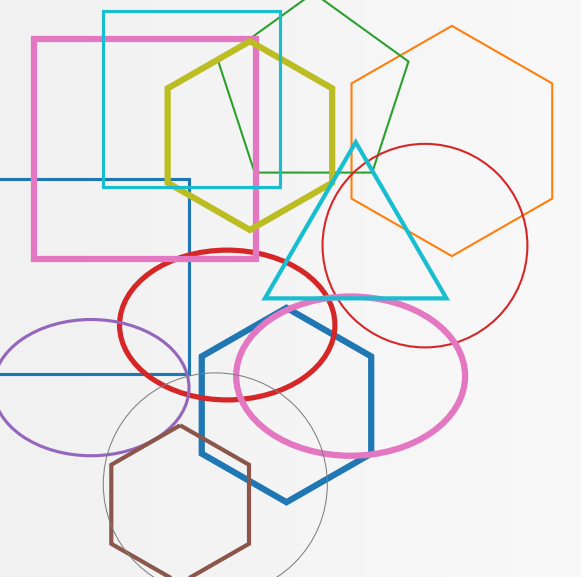[{"shape": "hexagon", "thickness": 3, "radius": 0.84, "center": [0.493, 0.298]}, {"shape": "square", "thickness": 1.5, "radius": 0.84, "center": [0.157, 0.52]}, {"shape": "hexagon", "thickness": 1, "radius": 1.0, "center": [0.777, 0.755]}, {"shape": "pentagon", "thickness": 1, "radius": 0.86, "center": [0.539, 0.839]}, {"shape": "oval", "thickness": 2.5, "radius": 0.93, "center": [0.391, 0.436]}, {"shape": "circle", "thickness": 1, "radius": 0.88, "center": [0.731, 0.574]}, {"shape": "oval", "thickness": 1.5, "radius": 0.84, "center": [0.157, 0.328]}, {"shape": "hexagon", "thickness": 2, "radius": 0.68, "center": [0.31, 0.126]}, {"shape": "square", "thickness": 3, "radius": 0.95, "center": [0.249, 0.742]}, {"shape": "oval", "thickness": 3, "radius": 0.98, "center": [0.603, 0.348]}, {"shape": "circle", "thickness": 0.5, "radius": 0.96, "center": [0.37, 0.161]}, {"shape": "hexagon", "thickness": 3, "radius": 0.82, "center": [0.43, 0.764]}, {"shape": "triangle", "thickness": 2, "radius": 0.9, "center": [0.612, 0.573]}, {"shape": "square", "thickness": 1.5, "radius": 0.76, "center": [0.329, 0.828]}]